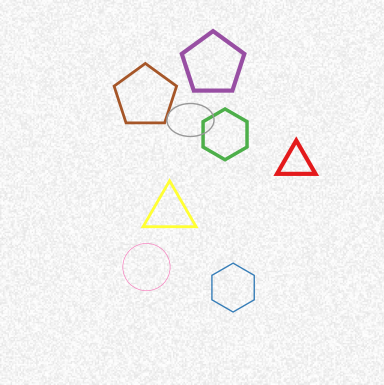[{"shape": "triangle", "thickness": 3, "radius": 0.29, "center": [0.77, 0.577]}, {"shape": "hexagon", "thickness": 1, "radius": 0.32, "center": [0.605, 0.253]}, {"shape": "hexagon", "thickness": 2.5, "radius": 0.33, "center": [0.585, 0.651]}, {"shape": "pentagon", "thickness": 3, "radius": 0.43, "center": [0.553, 0.834]}, {"shape": "triangle", "thickness": 2, "radius": 0.4, "center": [0.441, 0.451]}, {"shape": "pentagon", "thickness": 2, "radius": 0.43, "center": [0.378, 0.75]}, {"shape": "circle", "thickness": 0.5, "radius": 0.31, "center": [0.38, 0.306]}, {"shape": "oval", "thickness": 1, "radius": 0.31, "center": [0.495, 0.688]}]